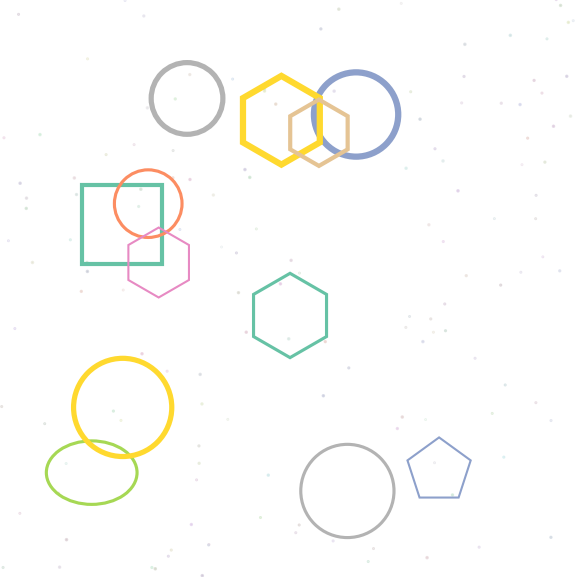[{"shape": "hexagon", "thickness": 1.5, "radius": 0.36, "center": [0.502, 0.453]}, {"shape": "square", "thickness": 2, "radius": 0.34, "center": [0.211, 0.611]}, {"shape": "circle", "thickness": 1.5, "radius": 0.29, "center": [0.257, 0.647]}, {"shape": "circle", "thickness": 3, "radius": 0.36, "center": [0.617, 0.801]}, {"shape": "pentagon", "thickness": 1, "radius": 0.29, "center": [0.76, 0.184]}, {"shape": "hexagon", "thickness": 1, "radius": 0.3, "center": [0.275, 0.545]}, {"shape": "oval", "thickness": 1.5, "radius": 0.39, "center": [0.159, 0.181]}, {"shape": "hexagon", "thickness": 3, "radius": 0.38, "center": [0.487, 0.791]}, {"shape": "circle", "thickness": 2.5, "radius": 0.43, "center": [0.212, 0.294]}, {"shape": "hexagon", "thickness": 2, "radius": 0.29, "center": [0.552, 0.769]}, {"shape": "circle", "thickness": 1.5, "radius": 0.4, "center": [0.602, 0.149]}, {"shape": "circle", "thickness": 2.5, "radius": 0.31, "center": [0.324, 0.829]}]